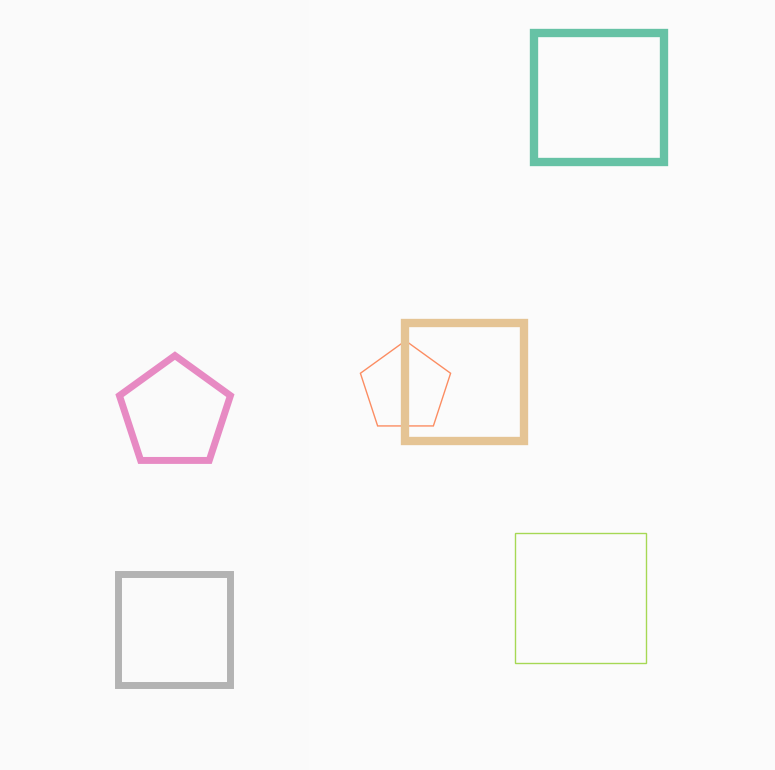[{"shape": "square", "thickness": 3, "radius": 0.42, "center": [0.773, 0.873]}, {"shape": "pentagon", "thickness": 0.5, "radius": 0.31, "center": [0.523, 0.496]}, {"shape": "pentagon", "thickness": 2.5, "radius": 0.38, "center": [0.226, 0.463]}, {"shape": "square", "thickness": 0.5, "radius": 0.42, "center": [0.749, 0.223]}, {"shape": "square", "thickness": 3, "radius": 0.38, "center": [0.6, 0.504]}, {"shape": "square", "thickness": 2.5, "radius": 0.36, "center": [0.225, 0.182]}]